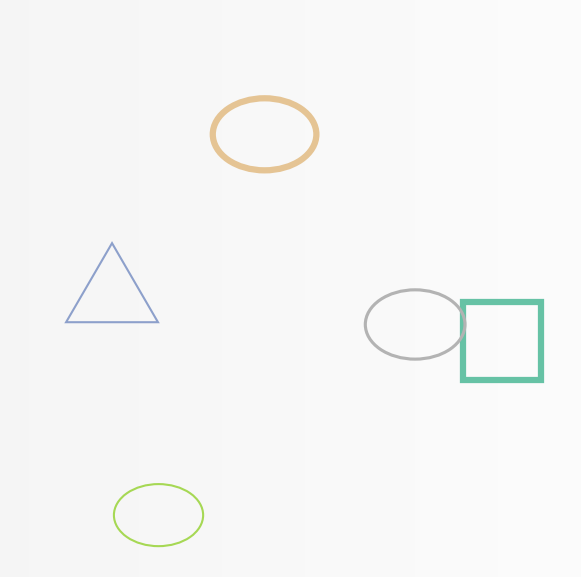[{"shape": "square", "thickness": 3, "radius": 0.34, "center": [0.863, 0.409]}, {"shape": "triangle", "thickness": 1, "radius": 0.46, "center": [0.193, 0.487]}, {"shape": "oval", "thickness": 1, "radius": 0.38, "center": [0.273, 0.107]}, {"shape": "oval", "thickness": 3, "radius": 0.45, "center": [0.455, 0.767]}, {"shape": "oval", "thickness": 1.5, "radius": 0.43, "center": [0.714, 0.437]}]